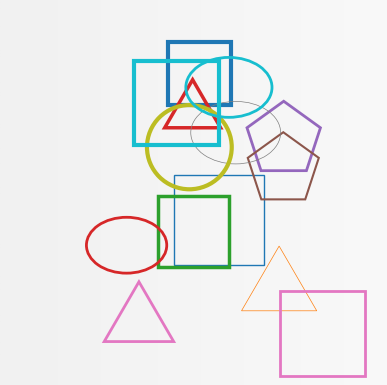[{"shape": "square", "thickness": 3, "radius": 0.4, "center": [0.515, 0.809]}, {"shape": "square", "thickness": 1, "radius": 0.58, "center": [0.565, 0.429]}, {"shape": "triangle", "thickness": 0.5, "radius": 0.56, "center": [0.72, 0.249]}, {"shape": "square", "thickness": 2.5, "radius": 0.46, "center": [0.5, 0.398]}, {"shape": "oval", "thickness": 2, "radius": 0.52, "center": [0.327, 0.363]}, {"shape": "triangle", "thickness": 2.5, "radius": 0.42, "center": [0.497, 0.71]}, {"shape": "pentagon", "thickness": 2, "radius": 0.5, "center": [0.732, 0.637]}, {"shape": "pentagon", "thickness": 1.5, "radius": 0.48, "center": [0.731, 0.56]}, {"shape": "square", "thickness": 2, "radius": 0.55, "center": [0.832, 0.134]}, {"shape": "triangle", "thickness": 2, "radius": 0.52, "center": [0.359, 0.165]}, {"shape": "oval", "thickness": 0.5, "radius": 0.58, "center": [0.608, 0.655]}, {"shape": "circle", "thickness": 3, "radius": 0.55, "center": [0.489, 0.618]}, {"shape": "square", "thickness": 3, "radius": 0.54, "center": [0.455, 0.733]}, {"shape": "oval", "thickness": 2, "radius": 0.56, "center": [0.591, 0.773]}]